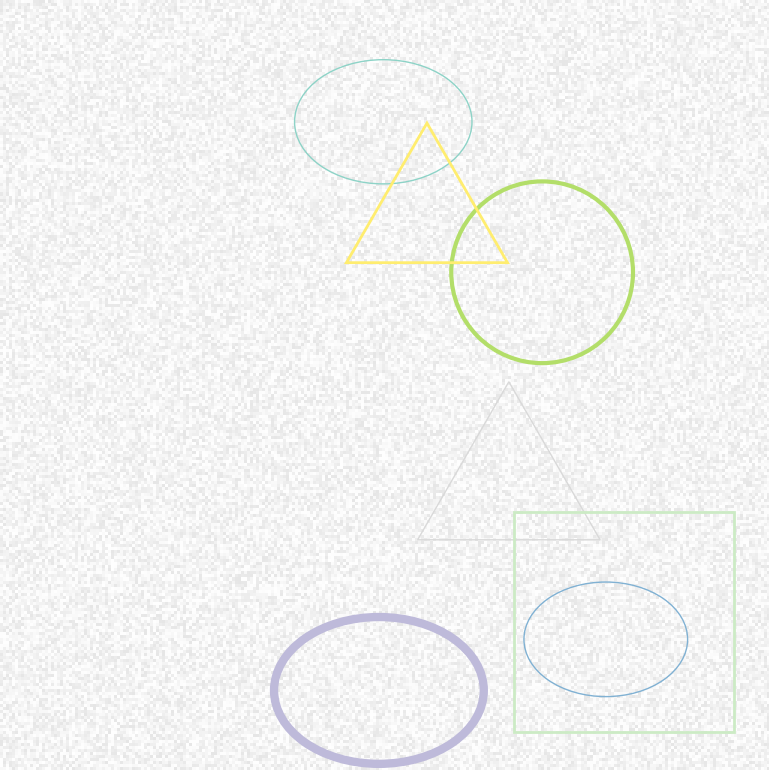[{"shape": "oval", "thickness": 0.5, "radius": 0.58, "center": [0.498, 0.842]}, {"shape": "oval", "thickness": 3, "radius": 0.68, "center": [0.492, 0.103]}, {"shape": "oval", "thickness": 0.5, "radius": 0.53, "center": [0.787, 0.17]}, {"shape": "circle", "thickness": 1.5, "radius": 0.59, "center": [0.704, 0.646]}, {"shape": "triangle", "thickness": 0.5, "radius": 0.68, "center": [0.661, 0.367]}, {"shape": "square", "thickness": 1, "radius": 0.71, "center": [0.81, 0.192]}, {"shape": "triangle", "thickness": 1, "radius": 0.6, "center": [0.554, 0.719]}]